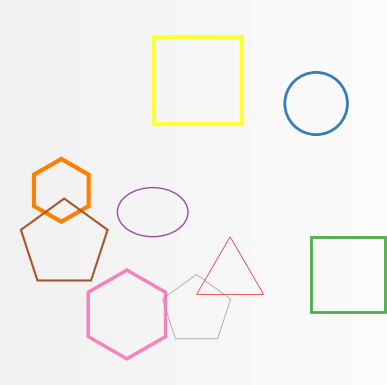[{"shape": "triangle", "thickness": 0.5, "radius": 0.5, "center": [0.594, 0.285]}, {"shape": "circle", "thickness": 2, "radius": 0.4, "center": [0.816, 0.731]}, {"shape": "square", "thickness": 2, "radius": 0.48, "center": [0.898, 0.287]}, {"shape": "oval", "thickness": 1, "radius": 0.46, "center": [0.394, 0.449]}, {"shape": "hexagon", "thickness": 3, "radius": 0.41, "center": [0.158, 0.506]}, {"shape": "square", "thickness": 3, "radius": 0.57, "center": [0.51, 0.791]}, {"shape": "pentagon", "thickness": 1.5, "radius": 0.59, "center": [0.166, 0.367]}, {"shape": "hexagon", "thickness": 2.5, "radius": 0.58, "center": [0.327, 0.183]}, {"shape": "pentagon", "thickness": 0.5, "radius": 0.46, "center": [0.507, 0.195]}]